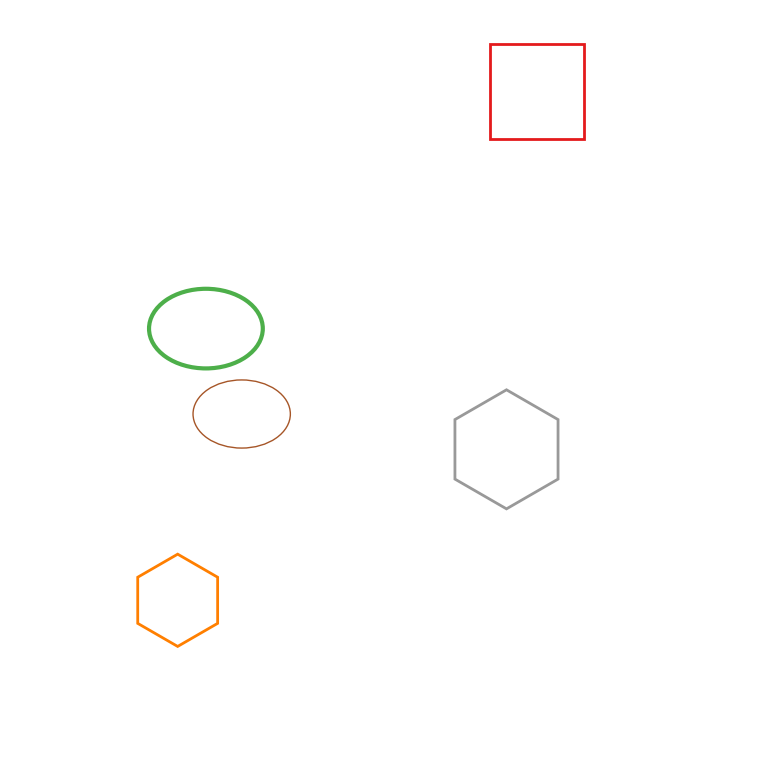[{"shape": "square", "thickness": 1, "radius": 0.31, "center": [0.698, 0.881]}, {"shape": "oval", "thickness": 1.5, "radius": 0.37, "center": [0.267, 0.573]}, {"shape": "hexagon", "thickness": 1, "radius": 0.3, "center": [0.231, 0.22]}, {"shape": "oval", "thickness": 0.5, "radius": 0.32, "center": [0.314, 0.462]}, {"shape": "hexagon", "thickness": 1, "radius": 0.39, "center": [0.658, 0.416]}]